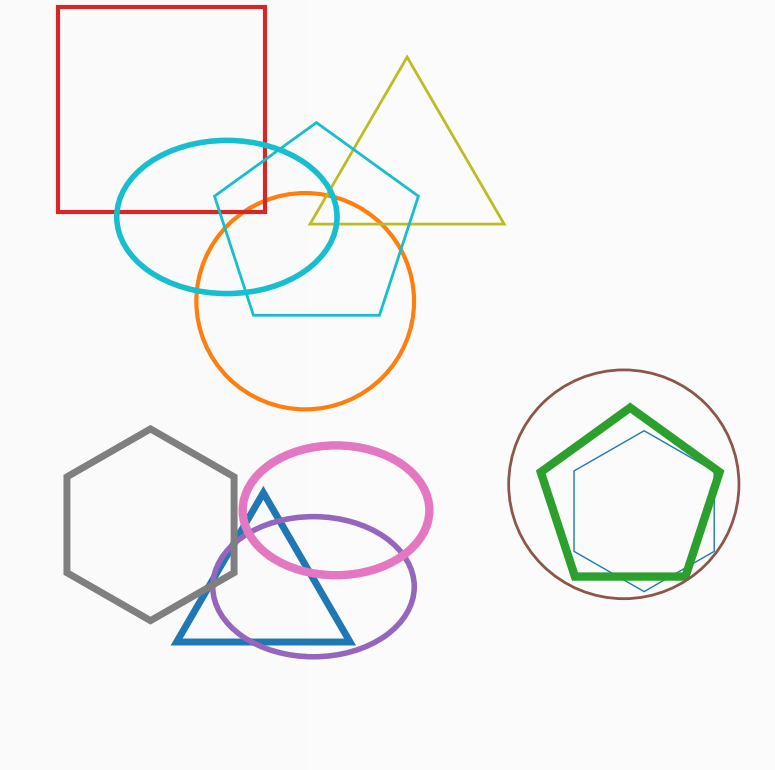[{"shape": "hexagon", "thickness": 0.5, "radius": 0.52, "center": [0.831, 0.336]}, {"shape": "triangle", "thickness": 2.5, "radius": 0.65, "center": [0.34, 0.231]}, {"shape": "circle", "thickness": 1.5, "radius": 0.7, "center": [0.394, 0.609]}, {"shape": "pentagon", "thickness": 3, "radius": 0.61, "center": [0.813, 0.349]}, {"shape": "square", "thickness": 1.5, "radius": 0.67, "center": [0.208, 0.857]}, {"shape": "oval", "thickness": 2, "radius": 0.65, "center": [0.405, 0.238]}, {"shape": "circle", "thickness": 1, "radius": 0.74, "center": [0.805, 0.371]}, {"shape": "oval", "thickness": 3, "radius": 0.6, "center": [0.434, 0.337]}, {"shape": "hexagon", "thickness": 2.5, "radius": 0.62, "center": [0.194, 0.318]}, {"shape": "triangle", "thickness": 1, "radius": 0.72, "center": [0.525, 0.781]}, {"shape": "pentagon", "thickness": 1, "radius": 0.69, "center": [0.408, 0.702]}, {"shape": "oval", "thickness": 2, "radius": 0.71, "center": [0.293, 0.718]}]